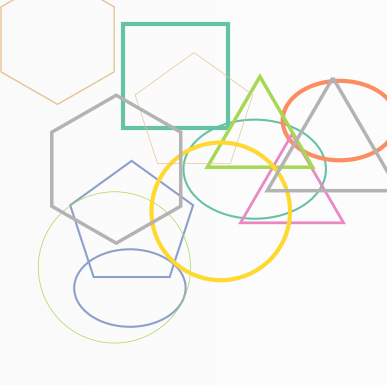[{"shape": "square", "thickness": 3, "radius": 0.67, "center": [0.453, 0.802]}, {"shape": "oval", "thickness": 1.5, "radius": 0.92, "center": [0.657, 0.561]}, {"shape": "oval", "thickness": 3, "radius": 0.74, "center": [0.877, 0.687]}, {"shape": "pentagon", "thickness": 1.5, "radius": 0.83, "center": [0.34, 0.415]}, {"shape": "oval", "thickness": 1.5, "radius": 0.72, "center": [0.335, 0.252]}, {"shape": "triangle", "thickness": 2, "radius": 0.77, "center": [0.754, 0.498]}, {"shape": "triangle", "thickness": 2.5, "radius": 0.78, "center": [0.671, 0.644]}, {"shape": "circle", "thickness": 0.5, "radius": 0.98, "center": [0.295, 0.305]}, {"shape": "circle", "thickness": 3, "radius": 0.89, "center": [0.57, 0.451]}, {"shape": "hexagon", "thickness": 1, "radius": 0.84, "center": [0.149, 0.898]}, {"shape": "pentagon", "thickness": 0.5, "radius": 0.8, "center": [0.501, 0.704]}, {"shape": "triangle", "thickness": 2.5, "radius": 0.98, "center": [0.859, 0.602]}, {"shape": "hexagon", "thickness": 2.5, "radius": 0.96, "center": [0.3, 0.56]}]